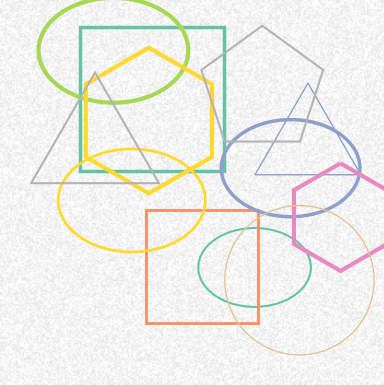[{"shape": "square", "thickness": 2.5, "radius": 0.93, "center": [0.394, 0.743]}, {"shape": "oval", "thickness": 1.5, "radius": 0.73, "center": [0.661, 0.305]}, {"shape": "square", "thickness": 2, "radius": 0.73, "center": [0.525, 0.308]}, {"shape": "oval", "thickness": 2.5, "radius": 0.9, "center": [0.755, 0.563]}, {"shape": "triangle", "thickness": 1, "radius": 0.79, "center": [0.8, 0.625]}, {"shape": "hexagon", "thickness": 3, "radius": 0.7, "center": [0.885, 0.436]}, {"shape": "oval", "thickness": 3, "radius": 0.97, "center": [0.295, 0.869]}, {"shape": "oval", "thickness": 2, "radius": 0.96, "center": [0.342, 0.479]}, {"shape": "hexagon", "thickness": 3, "radius": 0.95, "center": [0.387, 0.687]}, {"shape": "circle", "thickness": 1, "radius": 0.97, "center": [0.778, 0.272]}, {"shape": "triangle", "thickness": 1.5, "radius": 0.96, "center": [0.247, 0.62]}, {"shape": "pentagon", "thickness": 1.5, "radius": 0.83, "center": [0.681, 0.767]}]